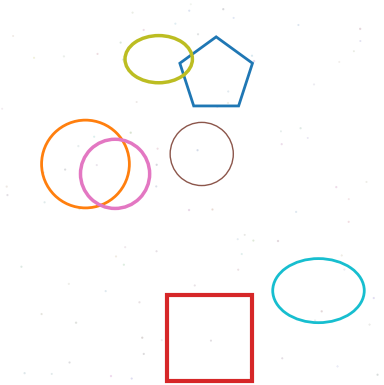[{"shape": "pentagon", "thickness": 2, "radius": 0.5, "center": [0.561, 0.805]}, {"shape": "circle", "thickness": 2, "radius": 0.57, "center": [0.222, 0.574]}, {"shape": "square", "thickness": 3, "radius": 0.55, "center": [0.545, 0.122]}, {"shape": "circle", "thickness": 1, "radius": 0.41, "center": [0.524, 0.6]}, {"shape": "circle", "thickness": 2.5, "radius": 0.45, "center": [0.299, 0.548]}, {"shape": "oval", "thickness": 2.5, "radius": 0.44, "center": [0.412, 0.846]}, {"shape": "oval", "thickness": 2, "radius": 0.59, "center": [0.827, 0.245]}]